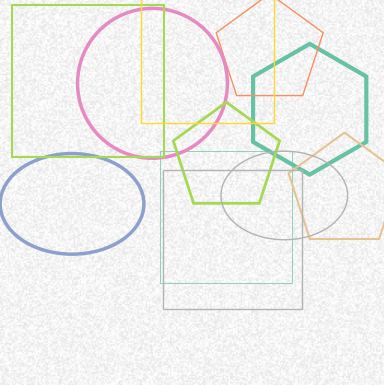[{"shape": "square", "thickness": 0.5, "radius": 0.86, "center": [0.587, 0.436]}, {"shape": "hexagon", "thickness": 3, "radius": 0.85, "center": [0.804, 0.716]}, {"shape": "pentagon", "thickness": 1, "radius": 0.73, "center": [0.7, 0.87]}, {"shape": "oval", "thickness": 2.5, "radius": 0.93, "center": [0.187, 0.47]}, {"shape": "circle", "thickness": 2.5, "radius": 0.97, "center": [0.396, 0.784]}, {"shape": "square", "thickness": 1.5, "radius": 0.98, "center": [0.229, 0.789]}, {"shape": "pentagon", "thickness": 2, "radius": 0.73, "center": [0.588, 0.589]}, {"shape": "square", "thickness": 1, "radius": 0.87, "center": [0.538, 0.854]}, {"shape": "pentagon", "thickness": 1.5, "radius": 0.76, "center": [0.895, 0.503]}, {"shape": "oval", "thickness": 1, "radius": 0.82, "center": [0.738, 0.492]}, {"shape": "square", "thickness": 1, "radius": 0.9, "center": [0.605, 0.378]}]